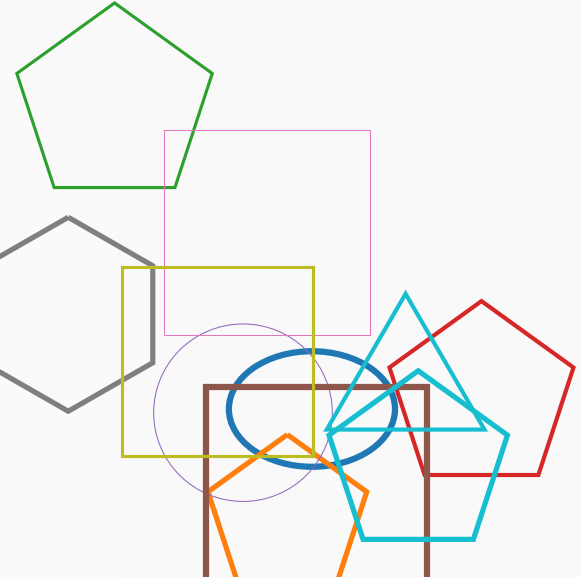[{"shape": "oval", "thickness": 3, "radius": 0.71, "center": [0.537, 0.291]}, {"shape": "pentagon", "thickness": 2.5, "radius": 0.72, "center": [0.494, 0.103]}, {"shape": "pentagon", "thickness": 1.5, "radius": 0.88, "center": [0.197, 0.817]}, {"shape": "pentagon", "thickness": 2, "radius": 0.83, "center": [0.828, 0.311]}, {"shape": "circle", "thickness": 0.5, "radius": 0.77, "center": [0.418, 0.284]}, {"shape": "square", "thickness": 3, "radius": 0.95, "center": [0.545, 0.139]}, {"shape": "square", "thickness": 0.5, "radius": 0.89, "center": [0.459, 0.596]}, {"shape": "hexagon", "thickness": 2.5, "radius": 0.84, "center": [0.117, 0.455]}, {"shape": "square", "thickness": 1.5, "radius": 0.82, "center": [0.374, 0.373]}, {"shape": "triangle", "thickness": 2, "radius": 0.78, "center": [0.698, 0.334]}, {"shape": "pentagon", "thickness": 2.5, "radius": 0.81, "center": [0.72, 0.196]}]